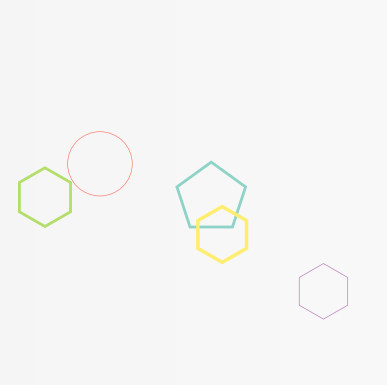[{"shape": "pentagon", "thickness": 2, "radius": 0.47, "center": [0.545, 0.486]}, {"shape": "circle", "thickness": 0.5, "radius": 0.42, "center": [0.258, 0.574]}, {"shape": "hexagon", "thickness": 2, "radius": 0.38, "center": [0.116, 0.488]}, {"shape": "hexagon", "thickness": 0.5, "radius": 0.36, "center": [0.835, 0.243]}, {"shape": "hexagon", "thickness": 2.5, "radius": 0.36, "center": [0.573, 0.391]}]